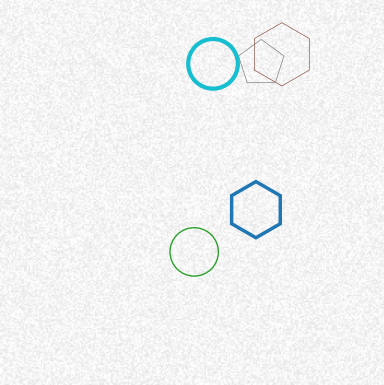[{"shape": "hexagon", "thickness": 2.5, "radius": 0.36, "center": [0.665, 0.455]}, {"shape": "circle", "thickness": 1, "radius": 0.31, "center": [0.504, 0.346]}, {"shape": "hexagon", "thickness": 0.5, "radius": 0.41, "center": [0.732, 0.859]}, {"shape": "pentagon", "thickness": 0.5, "radius": 0.31, "center": [0.679, 0.835]}, {"shape": "circle", "thickness": 3, "radius": 0.32, "center": [0.553, 0.834]}]